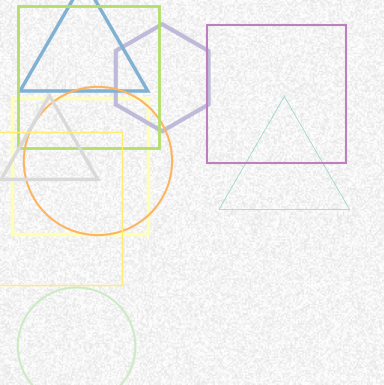[{"shape": "triangle", "thickness": 0.5, "radius": 0.98, "center": [0.738, 0.554]}, {"shape": "square", "thickness": 2.5, "radius": 0.88, "center": [0.207, 0.569]}, {"shape": "hexagon", "thickness": 3, "radius": 0.7, "center": [0.421, 0.798]}, {"shape": "triangle", "thickness": 2.5, "radius": 0.96, "center": [0.218, 0.859]}, {"shape": "circle", "thickness": 1.5, "radius": 0.96, "center": [0.254, 0.582]}, {"shape": "square", "thickness": 2, "radius": 0.92, "center": [0.231, 0.8]}, {"shape": "triangle", "thickness": 2.5, "radius": 0.72, "center": [0.128, 0.606]}, {"shape": "square", "thickness": 1.5, "radius": 0.9, "center": [0.718, 0.755]}, {"shape": "circle", "thickness": 1.5, "radius": 0.76, "center": [0.199, 0.101]}, {"shape": "square", "thickness": 1, "radius": 1.0, "center": [0.117, 0.459]}]